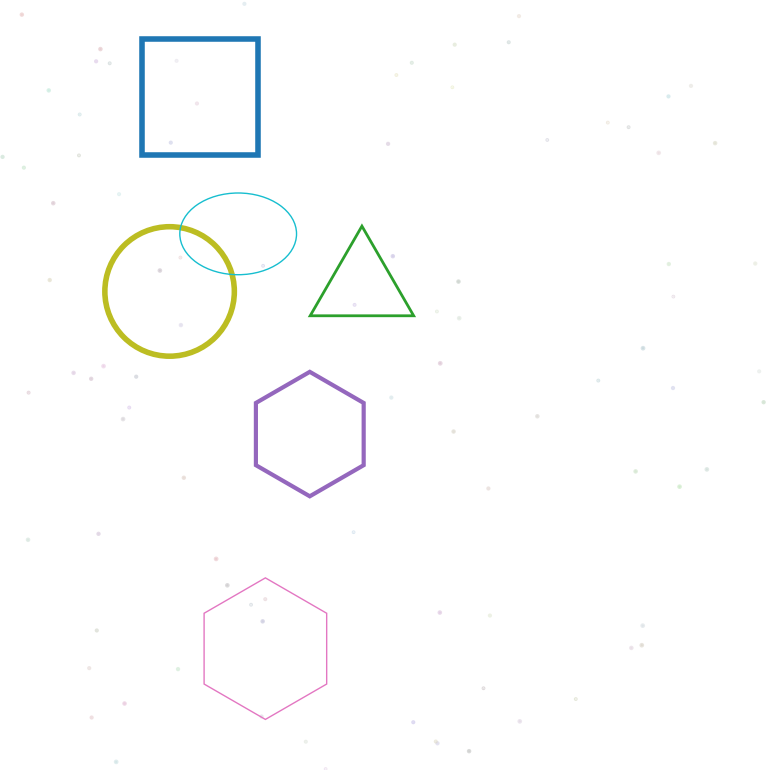[{"shape": "square", "thickness": 2, "radius": 0.38, "center": [0.26, 0.874]}, {"shape": "triangle", "thickness": 1, "radius": 0.39, "center": [0.47, 0.629]}, {"shape": "hexagon", "thickness": 1.5, "radius": 0.4, "center": [0.402, 0.436]}, {"shape": "hexagon", "thickness": 0.5, "radius": 0.46, "center": [0.345, 0.158]}, {"shape": "circle", "thickness": 2, "radius": 0.42, "center": [0.22, 0.621]}, {"shape": "oval", "thickness": 0.5, "radius": 0.38, "center": [0.309, 0.696]}]